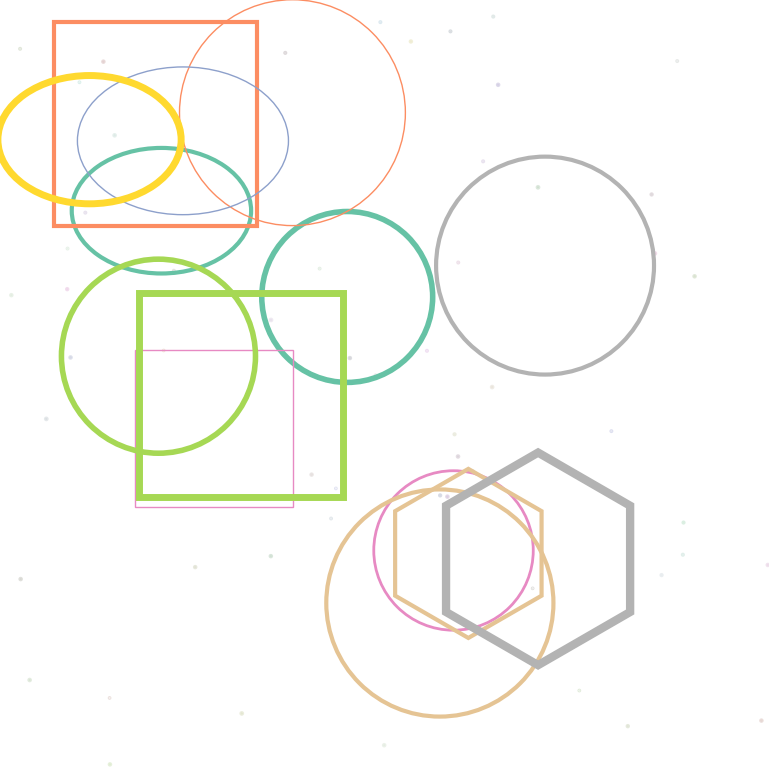[{"shape": "oval", "thickness": 1.5, "radius": 0.58, "center": [0.21, 0.726]}, {"shape": "circle", "thickness": 2, "radius": 0.55, "center": [0.451, 0.614]}, {"shape": "circle", "thickness": 0.5, "radius": 0.73, "center": [0.38, 0.854]}, {"shape": "square", "thickness": 1.5, "radius": 0.66, "center": [0.202, 0.839]}, {"shape": "oval", "thickness": 0.5, "radius": 0.69, "center": [0.238, 0.817]}, {"shape": "square", "thickness": 0.5, "radius": 0.51, "center": [0.278, 0.444]}, {"shape": "circle", "thickness": 1, "radius": 0.52, "center": [0.589, 0.285]}, {"shape": "circle", "thickness": 2, "radius": 0.63, "center": [0.206, 0.537]}, {"shape": "square", "thickness": 2.5, "radius": 0.66, "center": [0.313, 0.487]}, {"shape": "oval", "thickness": 2.5, "radius": 0.59, "center": [0.116, 0.819]}, {"shape": "circle", "thickness": 1.5, "radius": 0.74, "center": [0.571, 0.217]}, {"shape": "hexagon", "thickness": 1.5, "radius": 0.55, "center": [0.608, 0.281]}, {"shape": "circle", "thickness": 1.5, "radius": 0.71, "center": [0.708, 0.655]}, {"shape": "hexagon", "thickness": 3, "radius": 0.69, "center": [0.699, 0.274]}]